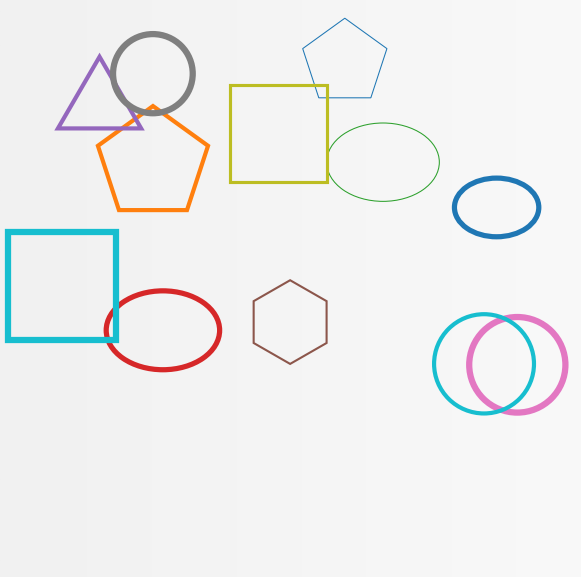[{"shape": "oval", "thickness": 2.5, "radius": 0.36, "center": [0.854, 0.64]}, {"shape": "pentagon", "thickness": 0.5, "radius": 0.38, "center": [0.593, 0.891]}, {"shape": "pentagon", "thickness": 2, "radius": 0.5, "center": [0.263, 0.716]}, {"shape": "oval", "thickness": 0.5, "radius": 0.48, "center": [0.659, 0.718]}, {"shape": "oval", "thickness": 2.5, "radius": 0.49, "center": [0.28, 0.427]}, {"shape": "triangle", "thickness": 2, "radius": 0.41, "center": [0.171, 0.818]}, {"shape": "hexagon", "thickness": 1, "radius": 0.36, "center": [0.499, 0.441]}, {"shape": "circle", "thickness": 3, "radius": 0.41, "center": [0.89, 0.367]}, {"shape": "circle", "thickness": 3, "radius": 0.34, "center": [0.263, 0.872]}, {"shape": "square", "thickness": 1.5, "radius": 0.42, "center": [0.479, 0.769]}, {"shape": "square", "thickness": 3, "radius": 0.47, "center": [0.106, 0.504]}, {"shape": "circle", "thickness": 2, "radius": 0.43, "center": [0.833, 0.369]}]